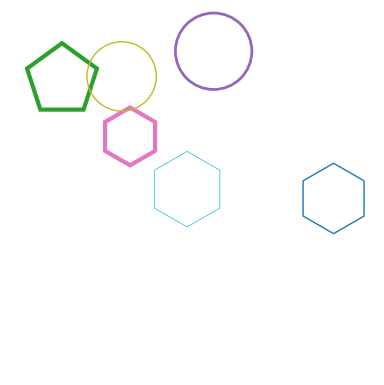[{"shape": "hexagon", "thickness": 1, "radius": 0.46, "center": [0.866, 0.485]}, {"shape": "pentagon", "thickness": 3, "radius": 0.48, "center": [0.161, 0.792]}, {"shape": "circle", "thickness": 2, "radius": 0.5, "center": [0.555, 0.867]}, {"shape": "hexagon", "thickness": 3, "radius": 0.38, "center": [0.338, 0.646]}, {"shape": "circle", "thickness": 1, "radius": 0.45, "center": [0.316, 0.802]}, {"shape": "hexagon", "thickness": 0.5, "radius": 0.49, "center": [0.486, 0.509]}]